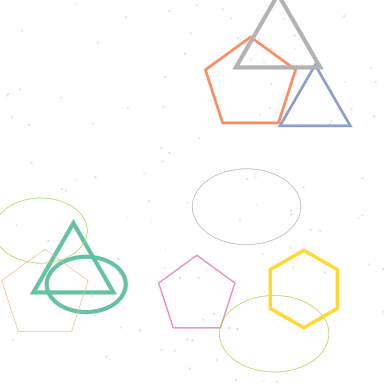[{"shape": "oval", "thickness": 3, "radius": 0.51, "center": [0.224, 0.261]}, {"shape": "triangle", "thickness": 3, "radius": 0.6, "center": [0.191, 0.3]}, {"shape": "pentagon", "thickness": 2, "radius": 0.62, "center": [0.651, 0.781]}, {"shape": "triangle", "thickness": 2, "radius": 0.53, "center": [0.819, 0.726]}, {"shape": "pentagon", "thickness": 1, "radius": 0.52, "center": [0.511, 0.233]}, {"shape": "oval", "thickness": 0.5, "radius": 0.71, "center": [0.712, 0.133]}, {"shape": "oval", "thickness": 0.5, "radius": 0.6, "center": [0.106, 0.401]}, {"shape": "hexagon", "thickness": 2.5, "radius": 0.5, "center": [0.789, 0.249]}, {"shape": "pentagon", "thickness": 0.5, "radius": 0.59, "center": [0.117, 0.235]}, {"shape": "oval", "thickness": 0.5, "radius": 0.7, "center": [0.64, 0.463]}, {"shape": "triangle", "thickness": 3, "radius": 0.63, "center": [0.722, 0.888]}]